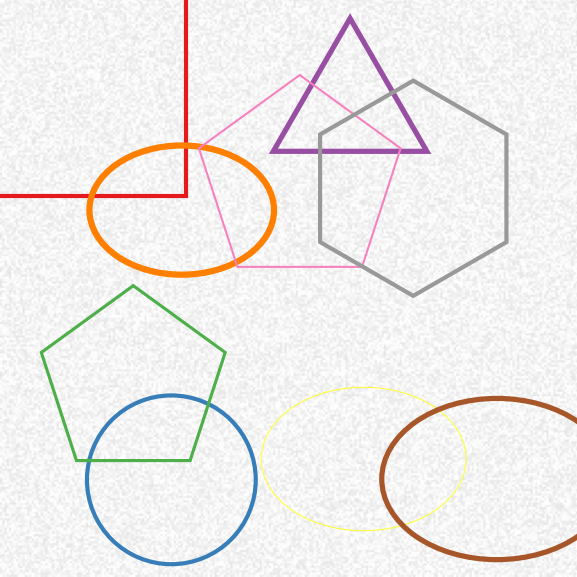[{"shape": "square", "thickness": 2, "radius": 0.97, "center": [0.129, 0.854]}, {"shape": "circle", "thickness": 2, "radius": 0.73, "center": [0.297, 0.168]}, {"shape": "pentagon", "thickness": 1.5, "radius": 0.84, "center": [0.231, 0.337]}, {"shape": "triangle", "thickness": 2.5, "radius": 0.77, "center": [0.606, 0.814]}, {"shape": "oval", "thickness": 3, "radius": 0.8, "center": [0.315, 0.635]}, {"shape": "oval", "thickness": 0.5, "radius": 0.89, "center": [0.63, 0.204]}, {"shape": "oval", "thickness": 2.5, "radius": 1.0, "center": [0.86, 0.17]}, {"shape": "pentagon", "thickness": 1, "radius": 0.92, "center": [0.519, 0.686]}, {"shape": "hexagon", "thickness": 2, "radius": 0.93, "center": [0.716, 0.673]}]